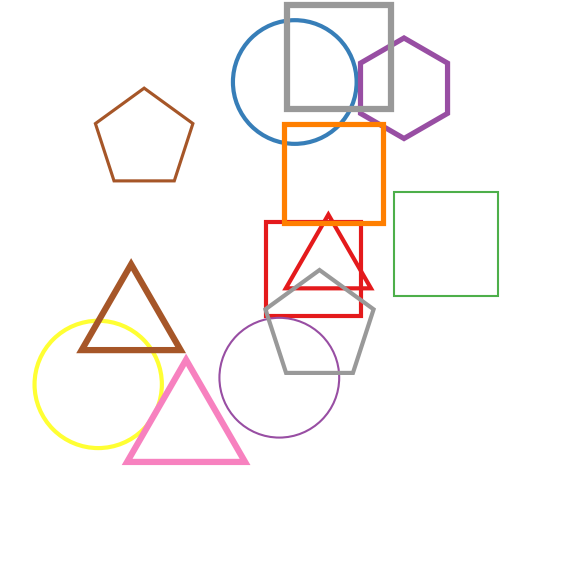[{"shape": "square", "thickness": 2, "radius": 0.41, "center": [0.543, 0.533]}, {"shape": "triangle", "thickness": 2, "radius": 0.43, "center": [0.569, 0.542]}, {"shape": "circle", "thickness": 2, "radius": 0.54, "center": [0.51, 0.857]}, {"shape": "square", "thickness": 1, "radius": 0.45, "center": [0.772, 0.577]}, {"shape": "circle", "thickness": 1, "radius": 0.52, "center": [0.484, 0.345]}, {"shape": "hexagon", "thickness": 2.5, "radius": 0.44, "center": [0.7, 0.846]}, {"shape": "square", "thickness": 2.5, "radius": 0.43, "center": [0.578, 0.698]}, {"shape": "circle", "thickness": 2, "radius": 0.55, "center": [0.17, 0.333]}, {"shape": "triangle", "thickness": 3, "radius": 0.49, "center": [0.227, 0.442]}, {"shape": "pentagon", "thickness": 1.5, "radius": 0.44, "center": [0.25, 0.758]}, {"shape": "triangle", "thickness": 3, "radius": 0.59, "center": [0.322, 0.258]}, {"shape": "pentagon", "thickness": 2, "radius": 0.49, "center": [0.553, 0.433]}, {"shape": "square", "thickness": 3, "radius": 0.45, "center": [0.587, 0.9]}]